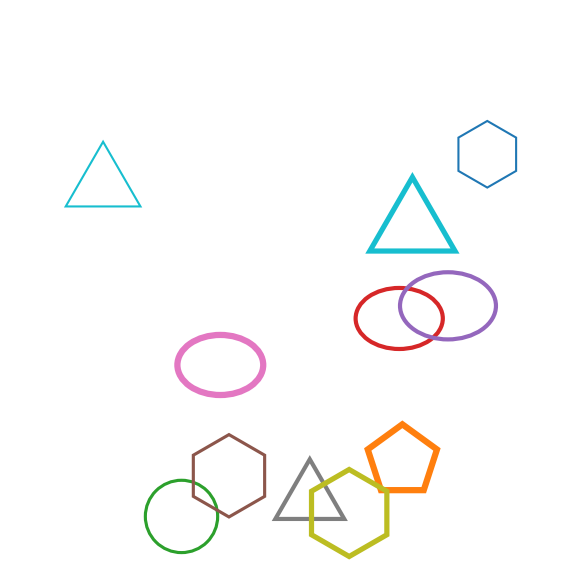[{"shape": "hexagon", "thickness": 1, "radius": 0.29, "center": [0.844, 0.732]}, {"shape": "pentagon", "thickness": 3, "radius": 0.32, "center": [0.697, 0.201]}, {"shape": "circle", "thickness": 1.5, "radius": 0.31, "center": [0.314, 0.105]}, {"shape": "oval", "thickness": 2, "radius": 0.38, "center": [0.691, 0.448]}, {"shape": "oval", "thickness": 2, "radius": 0.42, "center": [0.776, 0.47]}, {"shape": "hexagon", "thickness": 1.5, "radius": 0.36, "center": [0.397, 0.175]}, {"shape": "oval", "thickness": 3, "radius": 0.37, "center": [0.381, 0.367]}, {"shape": "triangle", "thickness": 2, "radius": 0.34, "center": [0.536, 0.135]}, {"shape": "hexagon", "thickness": 2.5, "radius": 0.38, "center": [0.605, 0.111]}, {"shape": "triangle", "thickness": 1, "radius": 0.37, "center": [0.178, 0.679]}, {"shape": "triangle", "thickness": 2.5, "radius": 0.43, "center": [0.714, 0.607]}]